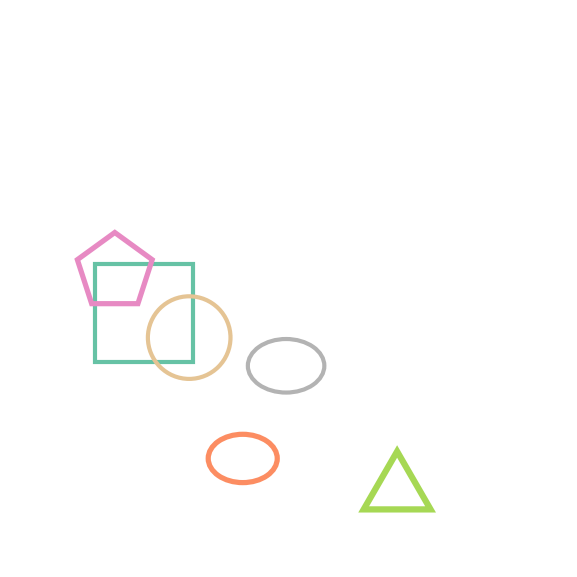[{"shape": "square", "thickness": 2, "radius": 0.42, "center": [0.249, 0.458]}, {"shape": "oval", "thickness": 2.5, "radius": 0.3, "center": [0.42, 0.205]}, {"shape": "pentagon", "thickness": 2.5, "radius": 0.34, "center": [0.199, 0.528]}, {"shape": "triangle", "thickness": 3, "radius": 0.33, "center": [0.688, 0.15]}, {"shape": "circle", "thickness": 2, "radius": 0.36, "center": [0.328, 0.415]}, {"shape": "oval", "thickness": 2, "radius": 0.33, "center": [0.495, 0.366]}]